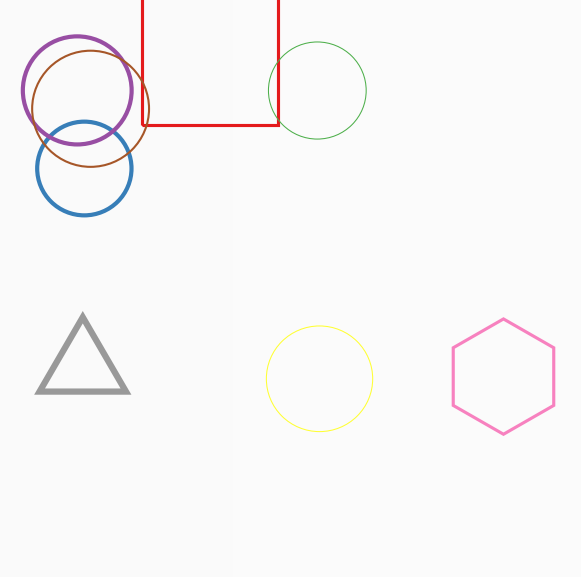[{"shape": "square", "thickness": 1.5, "radius": 0.58, "center": [0.361, 0.899]}, {"shape": "circle", "thickness": 2, "radius": 0.41, "center": [0.145, 0.707]}, {"shape": "circle", "thickness": 0.5, "radius": 0.42, "center": [0.546, 0.842]}, {"shape": "circle", "thickness": 2, "radius": 0.47, "center": [0.133, 0.843]}, {"shape": "circle", "thickness": 0.5, "radius": 0.46, "center": [0.55, 0.343]}, {"shape": "circle", "thickness": 1, "radius": 0.5, "center": [0.156, 0.811]}, {"shape": "hexagon", "thickness": 1.5, "radius": 0.5, "center": [0.866, 0.347]}, {"shape": "triangle", "thickness": 3, "radius": 0.43, "center": [0.142, 0.364]}]